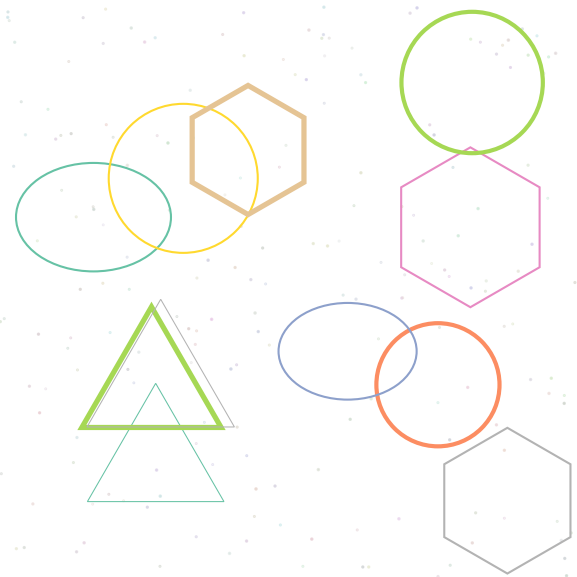[{"shape": "oval", "thickness": 1, "radius": 0.67, "center": [0.162, 0.623]}, {"shape": "triangle", "thickness": 0.5, "radius": 0.68, "center": [0.27, 0.199]}, {"shape": "circle", "thickness": 2, "radius": 0.53, "center": [0.758, 0.333]}, {"shape": "oval", "thickness": 1, "radius": 0.6, "center": [0.602, 0.391]}, {"shape": "hexagon", "thickness": 1, "radius": 0.69, "center": [0.815, 0.606]}, {"shape": "circle", "thickness": 2, "radius": 0.61, "center": [0.818, 0.856]}, {"shape": "triangle", "thickness": 2.5, "radius": 0.7, "center": [0.262, 0.329]}, {"shape": "circle", "thickness": 1, "radius": 0.65, "center": [0.317, 0.69]}, {"shape": "hexagon", "thickness": 2.5, "radius": 0.56, "center": [0.43, 0.739]}, {"shape": "triangle", "thickness": 0.5, "radius": 0.74, "center": [0.278, 0.333]}, {"shape": "hexagon", "thickness": 1, "radius": 0.63, "center": [0.879, 0.132]}]